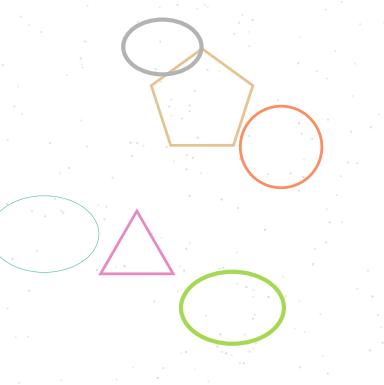[{"shape": "oval", "thickness": 0.5, "radius": 0.71, "center": [0.115, 0.392]}, {"shape": "circle", "thickness": 2, "radius": 0.53, "center": [0.73, 0.618]}, {"shape": "triangle", "thickness": 2, "radius": 0.54, "center": [0.356, 0.343]}, {"shape": "oval", "thickness": 3, "radius": 0.67, "center": [0.604, 0.201]}, {"shape": "pentagon", "thickness": 2, "radius": 0.69, "center": [0.525, 0.735]}, {"shape": "oval", "thickness": 3, "radius": 0.51, "center": [0.422, 0.878]}]